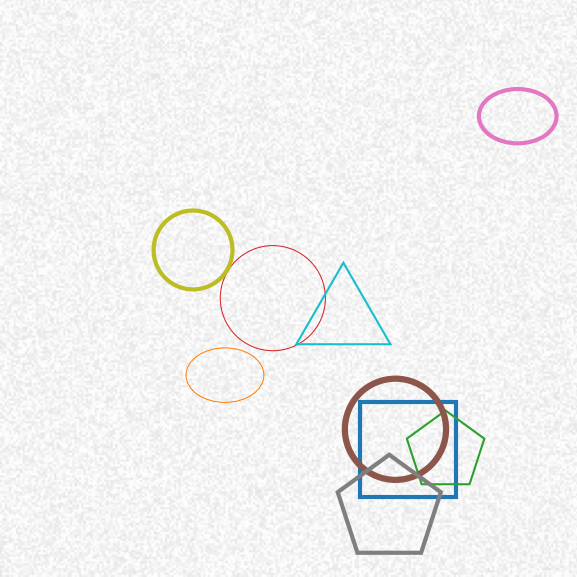[{"shape": "square", "thickness": 2, "radius": 0.41, "center": [0.707, 0.221]}, {"shape": "oval", "thickness": 0.5, "radius": 0.34, "center": [0.39, 0.35]}, {"shape": "pentagon", "thickness": 1, "radius": 0.35, "center": [0.772, 0.218]}, {"shape": "circle", "thickness": 0.5, "radius": 0.46, "center": [0.472, 0.483]}, {"shape": "circle", "thickness": 3, "radius": 0.44, "center": [0.685, 0.256]}, {"shape": "oval", "thickness": 2, "radius": 0.34, "center": [0.896, 0.798]}, {"shape": "pentagon", "thickness": 2, "radius": 0.47, "center": [0.674, 0.118]}, {"shape": "circle", "thickness": 2, "radius": 0.34, "center": [0.334, 0.566]}, {"shape": "triangle", "thickness": 1, "radius": 0.47, "center": [0.595, 0.45]}]